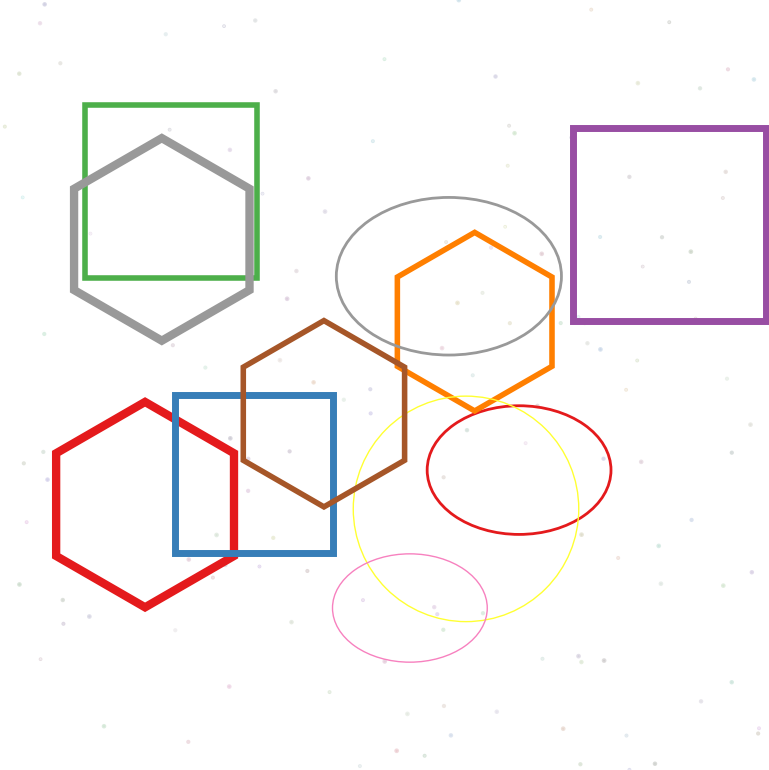[{"shape": "oval", "thickness": 1, "radius": 0.6, "center": [0.674, 0.39]}, {"shape": "hexagon", "thickness": 3, "radius": 0.67, "center": [0.188, 0.345]}, {"shape": "square", "thickness": 2.5, "radius": 0.51, "center": [0.33, 0.384]}, {"shape": "square", "thickness": 2, "radius": 0.56, "center": [0.222, 0.751]}, {"shape": "square", "thickness": 2.5, "radius": 0.63, "center": [0.87, 0.709]}, {"shape": "hexagon", "thickness": 2, "radius": 0.58, "center": [0.616, 0.582]}, {"shape": "circle", "thickness": 0.5, "radius": 0.73, "center": [0.605, 0.339]}, {"shape": "hexagon", "thickness": 2, "radius": 0.6, "center": [0.421, 0.463]}, {"shape": "oval", "thickness": 0.5, "radius": 0.5, "center": [0.532, 0.21]}, {"shape": "hexagon", "thickness": 3, "radius": 0.66, "center": [0.21, 0.689]}, {"shape": "oval", "thickness": 1, "radius": 0.73, "center": [0.583, 0.641]}]